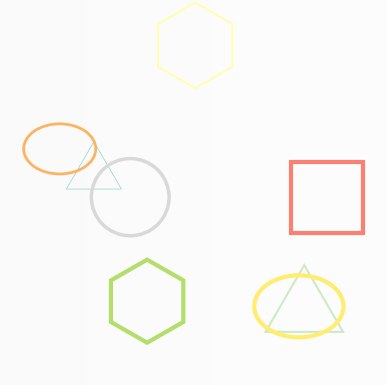[{"shape": "triangle", "thickness": 0.5, "radius": 0.41, "center": [0.242, 0.55]}, {"shape": "hexagon", "thickness": 1.5, "radius": 0.55, "center": [0.504, 0.882]}, {"shape": "square", "thickness": 3, "radius": 0.46, "center": [0.844, 0.488]}, {"shape": "oval", "thickness": 2, "radius": 0.47, "center": [0.154, 0.613]}, {"shape": "hexagon", "thickness": 3, "radius": 0.54, "center": [0.38, 0.218]}, {"shape": "circle", "thickness": 2.5, "radius": 0.5, "center": [0.336, 0.488]}, {"shape": "triangle", "thickness": 1.5, "radius": 0.58, "center": [0.785, 0.196]}, {"shape": "oval", "thickness": 3, "radius": 0.58, "center": [0.771, 0.204]}]